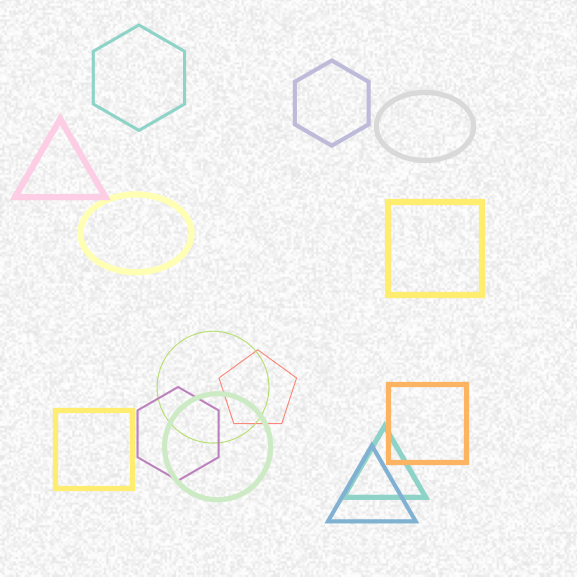[{"shape": "hexagon", "thickness": 1.5, "radius": 0.46, "center": [0.241, 0.865]}, {"shape": "triangle", "thickness": 2.5, "radius": 0.41, "center": [0.666, 0.179]}, {"shape": "oval", "thickness": 3, "radius": 0.48, "center": [0.236, 0.595]}, {"shape": "hexagon", "thickness": 2, "radius": 0.37, "center": [0.574, 0.821]}, {"shape": "pentagon", "thickness": 0.5, "radius": 0.35, "center": [0.446, 0.323]}, {"shape": "triangle", "thickness": 2, "radius": 0.44, "center": [0.644, 0.14]}, {"shape": "square", "thickness": 2.5, "radius": 0.34, "center": [0.739, 0.267]}, {"shape": "circle", "thickness": 0.5, "radius": 0.48, "center": [0.369, 0.329]}, {"shape": "triangle", "thickness": 3, "radius": 0.45, "center": [0.104, 0.703]}, {"shape": "oval", "thickness": 2.5, "radius": 0.42, "center": [0.736, 0.78]}, {"shape": "hexagon", "thickness": 1, "radius": 0.41, "center": [0.308, 0.248]}, {"shape": "circle", "thickness": 2.5, "radius": 0.46, "center": [0.377, 0.226]}, {"shape": "square", "thickness": 3, "radius": 0.4, "center": [0.753, 0.569]}, {"shape": "square", "thickness": 2.5, "radius": 0.34, "center": [0.162, 0.222]}]